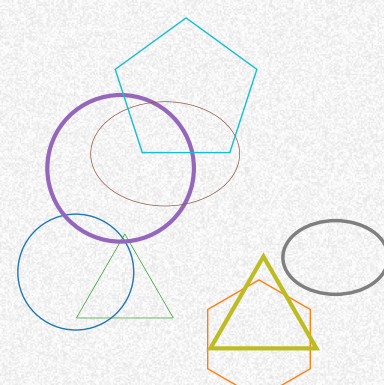[{"shape": "circle", "thickness": 1, "radius": 0.75, "center": [0.197, 0.293]}, {"shape": "hexagon", "thickness": 1, "radius": 0.77, "center": [0.673, 0.119]}, {"shape": "triangle", "thickness": 0.5, "radius": 0.73, "center": [0.324, 0.247]}, {"shape": "circle", "thickness": 3, "radius": 0.95, "center": [0.313, 0.563]}, {"shape": "oval", "thickness": 0.5, "radius": 0.97, "center": [0.429, 0.6]}, {"shape": "oval", "thickness": 2.5, "radius": 0.68, "center": [0.872, 0.331]}, {"shape": "triangle", "thickness": 3, "radius": 0.8, "center": [0.684, 0.175]}, {"shape": "pentagon", "thickness": 1, "radius": 0.97, "center": [0.483, 0.76]}]